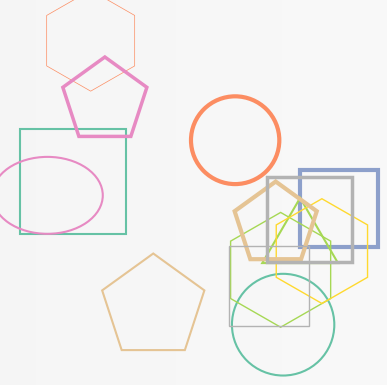[{"shape": "square", "thickness": 1.5, "radius": 0.68, "center": [0.188, 0.529]}, {"shape": "circle", "thickness": 1.5, "radius": 0.66, "center": [0.731, 0.157]}, {"shape": "circle", "thickness": 3, "radius": 0.57, "center": [0.607, 0.636]}, {"shape": "hexagon", "thickness": 0.5, "radius": 0.66, "center": [0.234, 0.894]}, {"shape": "square", "thickness": 3, "radius": 0.5, "center": [0.875, 0.459]}, {"shape": "pentagon", "thickness": 2.5, "radius": 0.57, "center": [0.271, 0.738]}, {"shape": "oval", "thickness": 1.5, "radius": 0.71, "center": [0.122, 0.493]}, {"shape": "hexagon", "thickness": 1, "radius": 0.75, "center": [0.724, 0.299]}, {"shape": "triangle", "thickness": 1.5, "radius": 0.56, "center": [0.775, 0.373]}, {"shape": "hexagon", "thickness": 1, "radius": 0.68, "center": [0.831, 0.348]}, {"shape": "pentagon", "thickness": 3, "radius": 0.56, "center": [0.711, 0.417]}, {"shape": "pentagon", "thickness": 1.5, "radius": 0.69, "center": [0.396, 0.203]}, {"shape": "square", "thickness": 1, "radius": 0.52, "center": [0.694, 0.257]}, {"shape": "square", "thickness": 2.5, "radius": 0.55, "center": [0.798, 0.43]}]